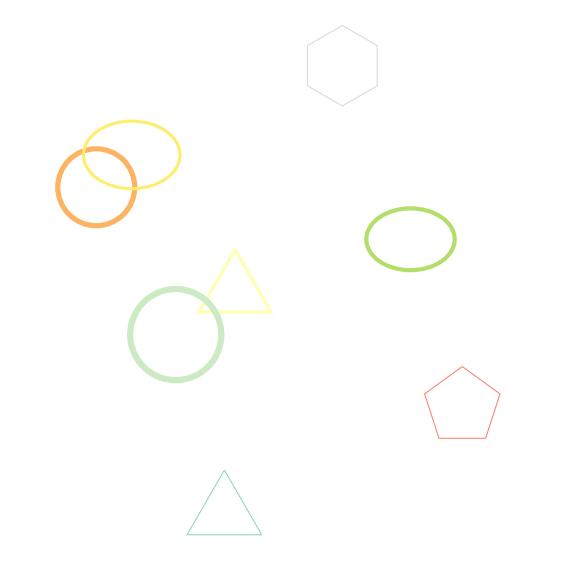[{"shape": "triangle", "thickness": 0.5, "radius": 0.37, "center": [0.389, 0.11]}, {"shape": "triangle", "thickness": 1.5, "radius": 0.36, "center": [0.407, 0.495]}, {"shape": "pentagon", "thickness": 0.5, "radius": 0.34, "center": [0.801, 0.296]}, {"shape": "circle", "thickness": 2.5, "radius": 0.33, "center": [0.167, 0.675]}, {"shape": "oval", "thickness": 2, "radius": 0.38, "center": [0.711, 0.585]}, {"shape": "hexagon", "thickness": 0.5, "radius": 0.35, "center": [0.593, 0.885]}, {"shape": "circle", "thickness": 3, "radius": 0.39, "center": [0.304, 0.42]}, {"shape": "oval", "thickness": 1.5, "radius": 0.42, "center": [0.228, 0.731]}]